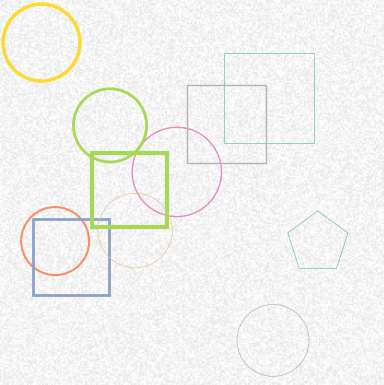[{"shape": "pentagon", "thickness": 0.5, "radius": 0.41, "center": [0.826, 0.37]}, {"shape": "square", "thickness": 0.5, "radius": 0.59, "center": [0.699, 0.745]}, {"shape": "circle", "thickness": 1.5, "radius": 0.44, "center": [0.143, 0.374]}, {"shape": "square", "thickness": 2, "radius": 0.49, "center": [0.185, 0.332]}, {"shape": "circle", "thickness": 1, "radius": 0.58, "center": [0.459, 0.553]}, {"shape": "square", "thickness": 3, "radius": 0.49, "center": [0.336, 0.507]}, {"shape": "circle", "thickness": 2, "radius": 0.48, "center": [0.286, 0.674]}, {"shape": "circle", "thickness": 2.5, "radius": 0.5, "center": [0.108, 0.889]}, {"shape": "circle", "thickness": 0.5, "radius": 0.48, "center": [0.351, 0.401]}, {"shape": "square", "thickness": 1, "radius": 0.51, "center": [0.588, 0.677]}, {"shape": "circle", "thickness": 0.5, "radius": 0.47, "center": [0.709, 0.116]}]